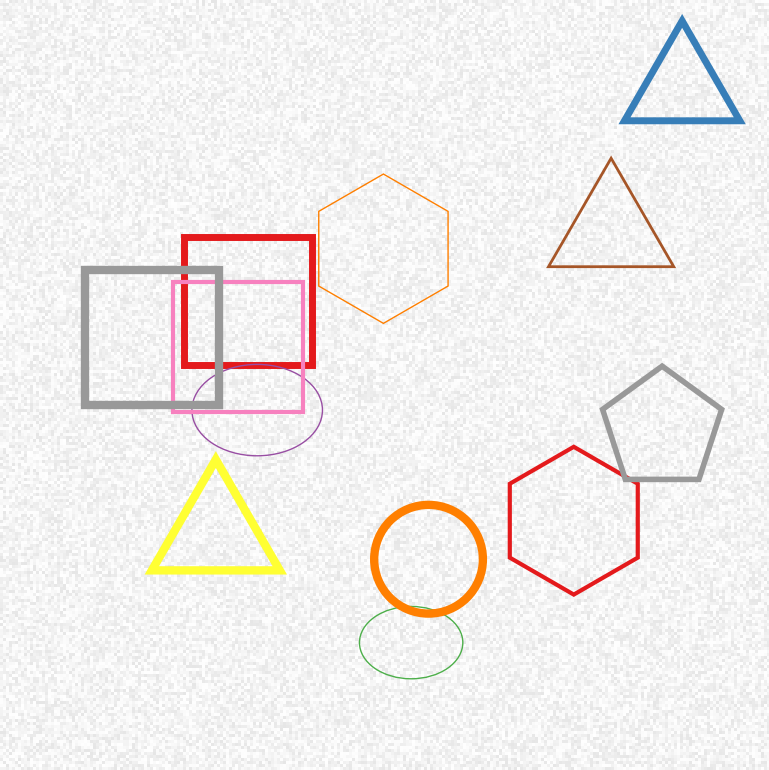[{"shape": "square", "thickness": 2.5, "radius": 0.42, "center": [0.322, 0.609]}, {"shape": "hexagon", "thickness": 1.5, "radius": 0.48, "center": [0.745, 0.324]}, {"shape": "triangle", "thickness": 2.5, "radius": 0.43, "center": [0.886, 0.886]}, {"shape": "oval", "thickness": 0.5, "radius": 0.34, "center": [0.534, 0.165]}, {"shape": "oval", "thickness": 0.5, "radius": 0.42, "center": [0.334, 0.467]}, {"shape": "circle", "thickness": 3, "radius": 0.35, "center": [0.557, 0.274]}, {"shape": "hexagon", "thickness": 0.5, "radius": 0.48, "center": [0.498, 0.677]}, {"shape": "triangle", "thickness": 3, "radius": 0.48, "center": [0.28, 0.307]}, {"shape": "triangle", "thickness": 1, "radius": 0.47, "center": [0.794, 0.701]}, {"shape": "square", "thickness": 1.5, "radius": 0.42, "center": [0.309, 0.549]}, {"shape": "pentagon", "thickness": 2, "radius": 0.41, "center": [0.86, 0.443]}, {"shape": "square", "thickness": 3, "radius": 0.44, "center": [0.198, 0.561]}]